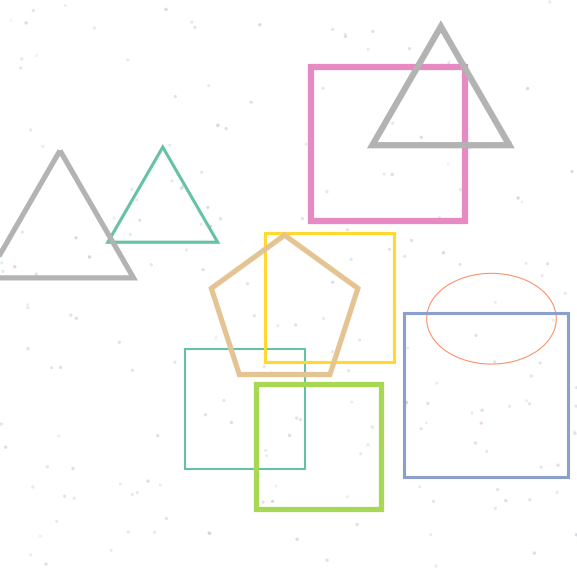[{"shape": "triangle", "thickness": 1.5, "radius": 0.55, "center": [0.282, 0.635]}, {"shape": "square", "thickness": 1, "radius": 0.52, "center": [0.424, 0.291]}, {"shape": "oval", "thickness": 0.5, "radius": 0.56, "center": [0.851, 0.447]}, {"shape": "square", "thickness": 1.5, "radius": 0.71, "center": [0.841, 0.315]}, {"shape": "square", "thickness": 3, "radius": 0.67, "center": [0.671, 0.75]}, {"shape": "square", "thickness": 2.5, "radius": 0.54, "center": [0.551, 0.226]}, {"shape": "square", "thickness": 1.5, "radius": 0.56, "center": [0.571, 0.484]}, {"shape": "pentagon", "thickness": 2.5, "radius": 0.67, "center": [0.493, 0.459]}, {"shape": "triangle", "thickness": 3, "radius": 0.69, "center": [0.763, 0.816]}, {"shape": "triangle", "thickness": 2.5, "radius": 0.73, "center": [0.104, 0.591]}]